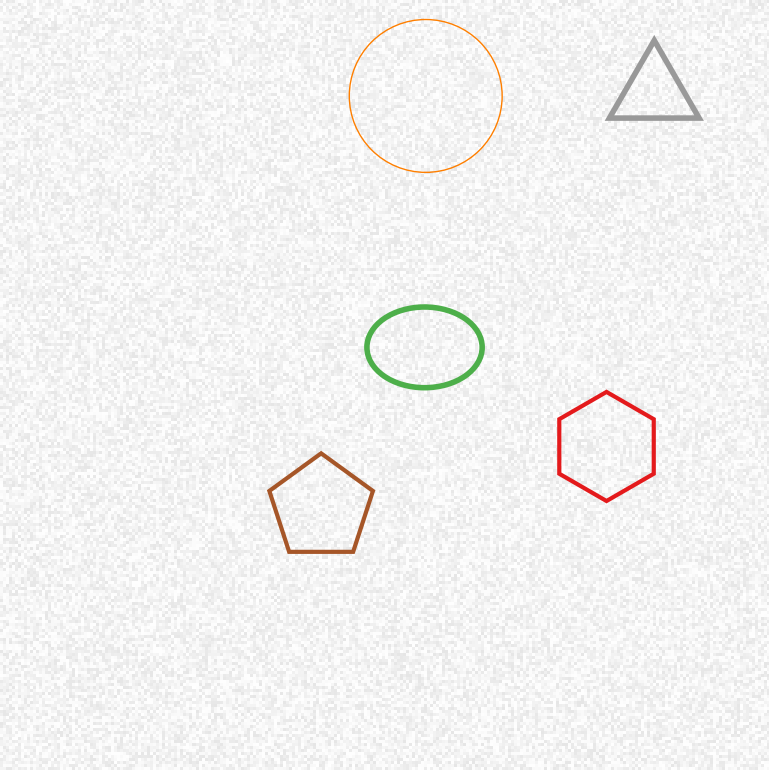[{"shape": "hexagon", "thickness": 1.5, "radius": 0.35, "center": [0.788, 0.42]}, {"shape": "oval", "thickness": 2, "radius": 0.37, "center": [0.551, 0.549]}, {"shape": "circle", "thickness": 0.5, "radius": 0.5, "center": [0.553, 0.875]}, {"shape": "pentagon", "thickness": 1.5, "radius": 0.35, "center": [0.417, 0.341]}, {"shape": "triangle", "thickness": 2, "radius": 0.34, "center": [0.85, 0.88]}]